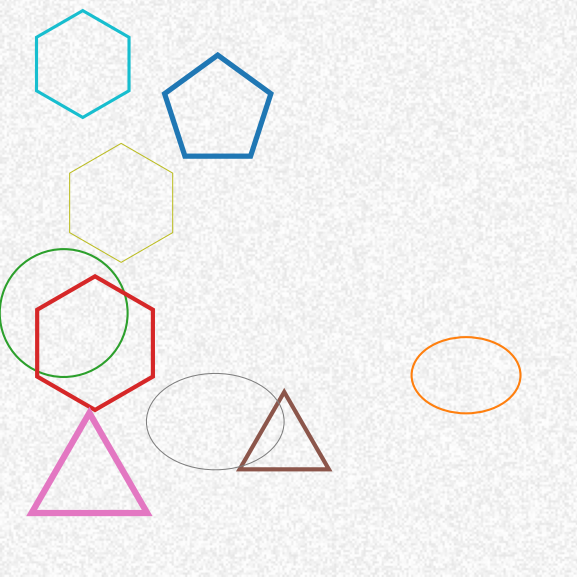[{"shape": "pentagon", "thickness": 2.5, "radius": 0.48, "center": [0.377, 0.807]}, {"shape": "oval", "thickness": 1, "radius": 0.47, "center": [0.807, 0.349]}, {"shape": "circle", "thickness": 1, "radius": 0.55, "center": [0.11, 0.457]}, {"shape": "hexagon", "thickness": 2, "radius": 0.58, "center": [0.165, 0.405]}, {"shape": "triangle", "thickness": 2, "radius": 0.45, "center": [0.492, 0.231]}, {"shape": "triangle", "thickness": 3, "radius": 0.58, "center": [0.155, 0.169]}, {"shape": "oval", "thickness": 0.5, "radius": 0.6, "center": [0.373, 0.269]}, {"shape": "hexagon", "thickness": 0.5, "radius": 0.52, "center": [0.21, 0.648]}, {"shape": "hexagon", "thickness": 1.5, "radius": 0.46, "center": [0.143, 0.888]}]